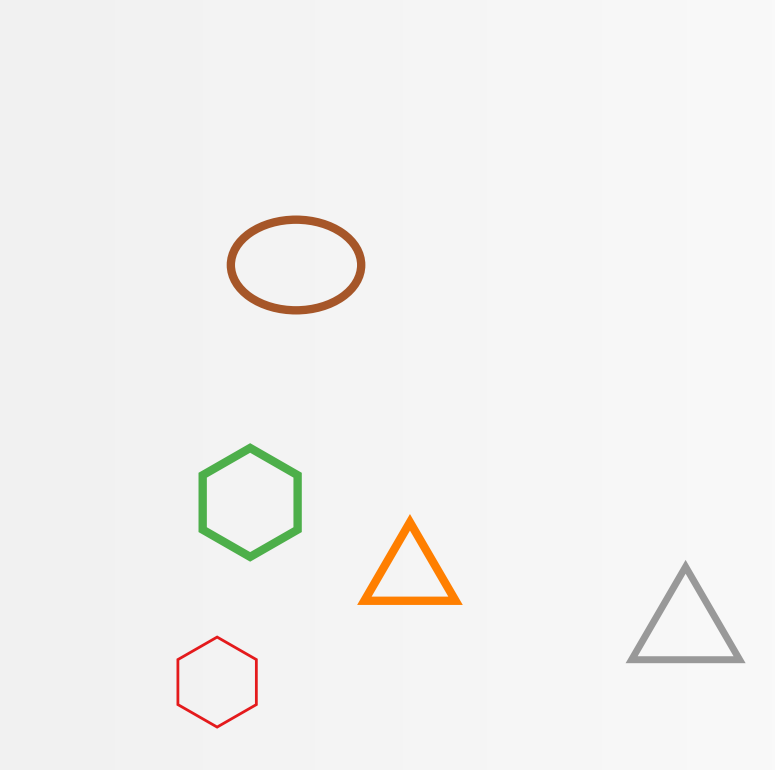[{"shape": "hexagon", "thickness": 1, "radius": 0.29, "center": [0.28, 0.114]}, {"shape": "hexagon", "thickness": 3, "radius": 0.35, "center": [0.323, 0.347]}, {"shape": "triangle", "thickness": 3, "radius": 0.34, "center": [0.529, 0.254]}, {"shape": "oval", "thickness": 3, "radius": 0.42, "center": [0.382, 0.656]}, {"shape": "triangle", "thickness": 2.5, "radius": 0.4, "center": [0.885, 0.183]}]